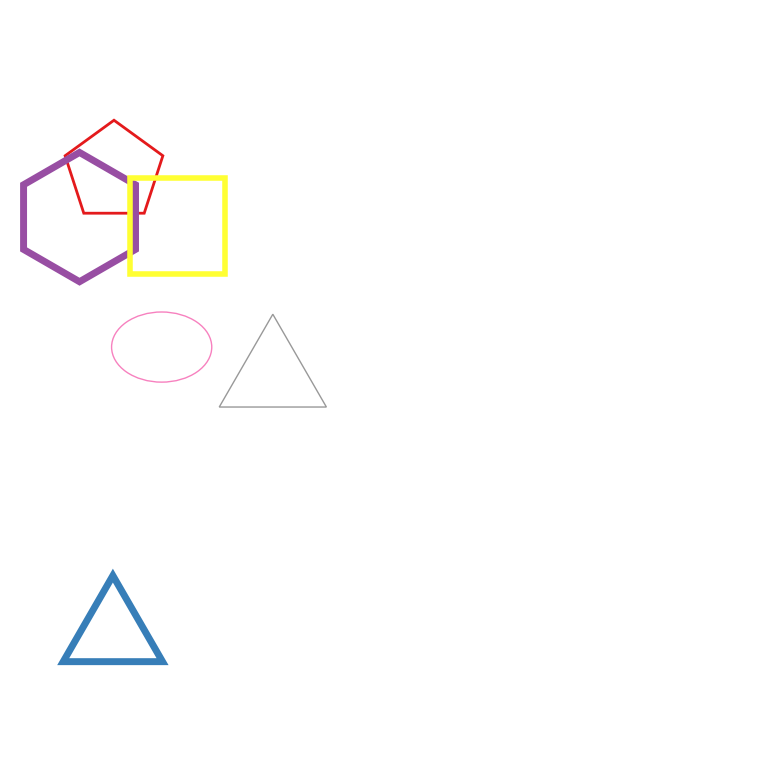[{"shape": "pentagon", "thickness": 1, "radius": 0.33, "center": [0.148, 0.777]}, {"shape": "triangle", "thickness": 2.5, "radius": 0.37, "center": [0.147, 0.178]}, {"shape": "hexagon", "thickness": 2.5, "radius": 0.42, "center": [0.103, 0.718]}, {"shape": "square", "thickness": 2, "radius": 0.31, "center": [0.23, 0.706]}, {"shape": "oval", "thickness": 0.5, "radius": 0.33, "center": [0.21, 0.549]}, {"shape": "triangle", "thickness": 0.5, "radius": 0.4, "center": [0.354, 0.512]}]